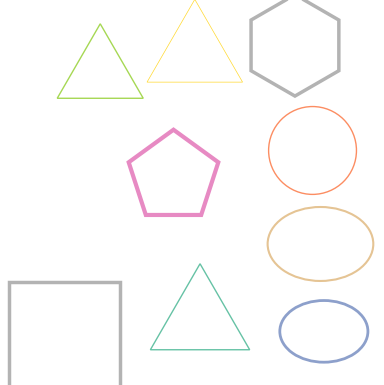[{"shape": "triangle", "thickness": 1, "radius": 0.74, "center": [0.52, 0.166]}, {"shape": "circle", "thickness": 1, "radius": 0.57, "center": [0.812, 0.609]}, {"shape": "oval", "thickness": 2, "radius": 0.57, "center": [0.841, 0.139]}, {"shape": "pentagon", "thickness": 3, "radius": 0.61, "center": [0.451, 0.541]}, {"shape": "triangle", "thickness": 1, "radius": 0.64, "center": [0.26, 0.809]}, {"shape": "triangle", "thickness": 0.5, "radius": 0.72, "center": [0.506, 0.858]}, {"shape": "oval", "thickness": 1.5, "radius": 0.69, "center": [0.832, 0.366]}, {"shape": "square", "thickness": 2.5, "radius": 0.72, "center": [0.167, 0.124]}, {"shape": "hexagon", "thickness": 2.5, "radius": 0.66, "center": [0.766, 0.882]}]